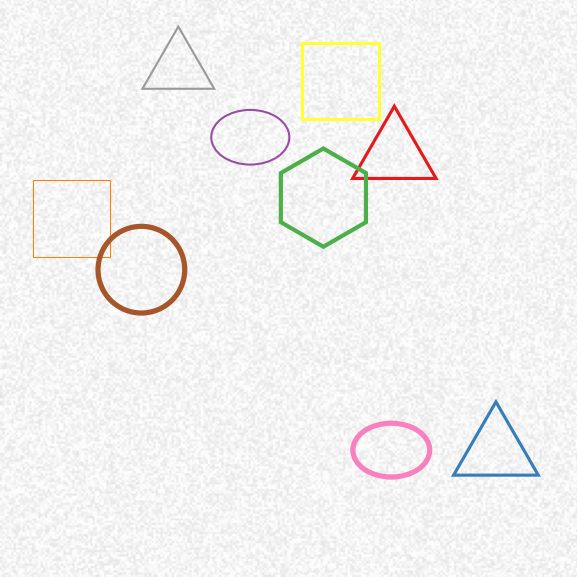[{"shape": "triangle", "thickness": 1.5, "radius": 0.42, "center": [0.683, 0.732]}, {"shape": "triangle", "thickness": 1.5, "radius": 0.42, "center": [0.859, 0.219]}, {"shape": "hexagon", "thickness": 2, "radius": 0.43, "center": [0.56, 0.657]}, {"shape": "oval", "thickness": 1, "radius": 0.34, "center": [0.433, 0.761]}, {"shape": "square", "thickness": 0.5, "radius": 0.33, "center": [0.124, 0.621]}, {"shape": "square", "thickness": 1.5, "radius": 0.33, "center": [0.59, 0.859]}, {"shape": "circle", "thickness": 2.5, "radius": 0.38, "center": [0.245, 0.532]}, {"shape": "oval", "thickness": 2.5, "radius": 0.33, "center": [0.678, 0.22]}, {"shape": "triangle", "thickness": 1, "radius": 0.36, "center": [0.309, 0.881]}]